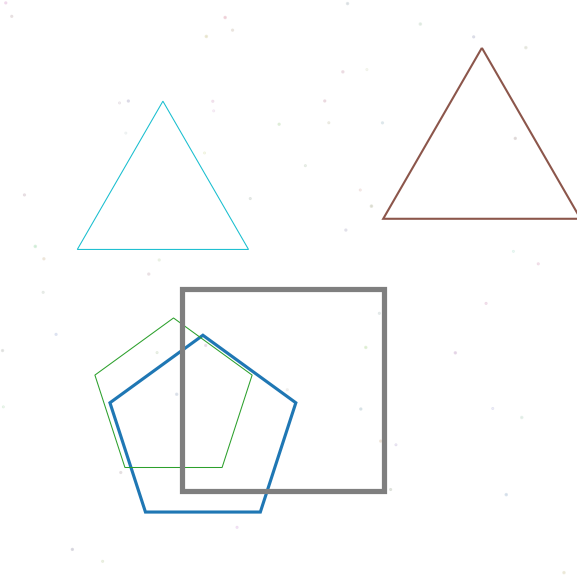[{"shape": "pentagon", "thickness": 1.5, "radius": 0.85, "center": [0.351, 0.249]}, {"shape": "pentagon", "thickness": 0.5, "radius": 0.72, "center": [0.3, 0.305]}, {"shape": "triangle", "thickness": 1, "radius": 0.99, "center": [0.834, 0.719]}, {"shape": "square", "thickness": 2.5, "radius": 0.87, "center": [0.49, 0.324]}, {"shape": "triangle", "thickness": 0.5, "radius": 0.86, "center": [0.282, 0.653]}]